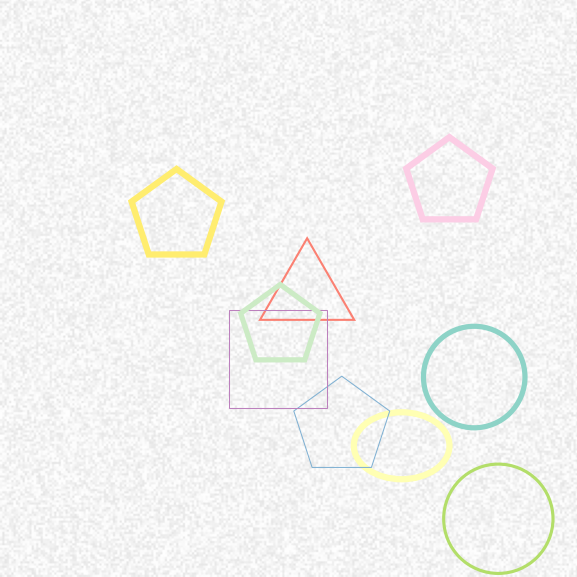[{"shape": "circle", "thickness": 2.5, "radius": 0.44, "center": [0.821, 0.346]}, {"shape": "oval", "thickness": 3, "radius": 0.41, "center": [0.696, 0.227]}, {"shape": "triangle", "thickness": 1, "radius": 0.47, "center": [0.532, 0.492]}, {"shape": "pentagon", "thickness": 0.5, "radius": 0.44, "center": [0.592, 0.26]}, {"shape": "circle", "thickness": 1.5, "radius": 0.47, "center": [0.863, 0.101]}, {"shape": "pentagon", "thickness": 3, "radius": 0.39, "center": [0.778, 0.683]}, {"shape": "square", "thickness": 0.5, "radius": 0.43, "center": [0.481, 0.377]}, {"shape": "pentagon", "thickness": 2.5, "radius": 0.36, "center": [0.485, 0.434]}, {"shape": "pentagon", "thickness": 3, "radius": 0.41, "center": [0.306, 0.625]}]